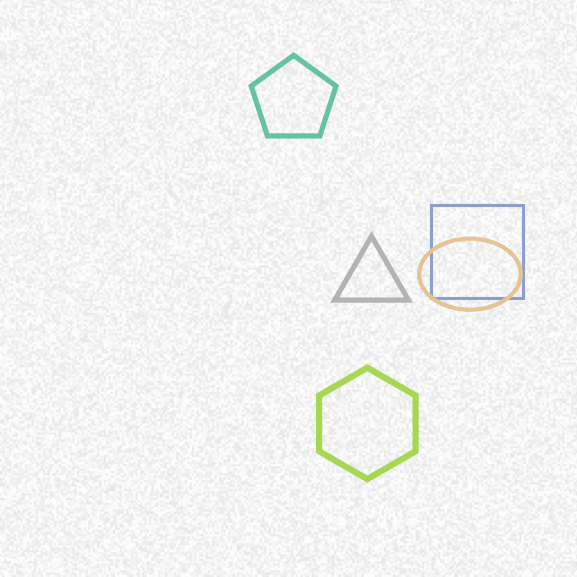[{"shape": "pentagon", "thickness": 2.5, "radius": 0.39, "center": [0.508, 0.826]}, {"shape": "square", "thickness": 1.5, "radius": 0.4, "center": [0.826, 0.563]}, {"shape": "hexagon", "thickness": 3, "radius": 0.48, "center": [0.636, 0.266]}, {"shape": "oval", "thickness": 2, "radius": 0.44, "center": [0.814, 0.524]}, {"shape": "triangle", "thickness": 2.5, "radius": 0.37, "center": [0.643, 0.516]}]